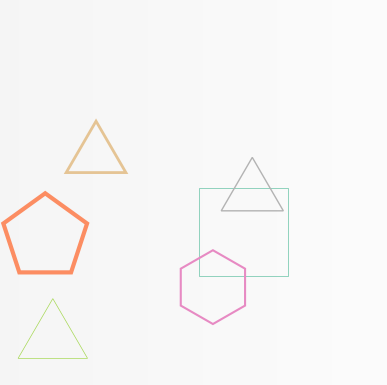[{"shape": "square", "thickness": 0.5, "radius": 0.57, "center": [0.629, 0.398]}, {"shape": "pentagon", "thickness": 3, "radius": 0.57, "center": [0.117, 0.384]}, {"shape": "hexagon", "thickness": 1.5, "radius": 0.48, "center": [0.549, 0.254]}, {"shape": "triangle", "thickness": 0.5, "radius": 0.52, "center": [0.136, 0.121]}, {"shape": "triangle", "thickness": 2, "radius": 0.44, "center": [0.248, 0.596]}, {"shape": "triangle", "thickness": 1, "radius": 0.46, "center": [0.651, 0.499]}]